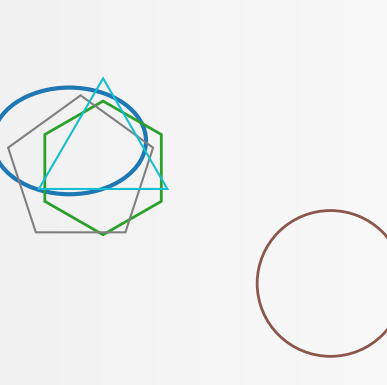[{"shape": "oval", "thickness": 3, "radius": 0.99, "center": [0.179, 0.634]}, {"shape": "hexagon", "thickness": 2, "radius": 0.87, "center": [0.266, 0.564]}, {"shape": "circle", "thickness": 2, "radius": 0.95, "center": [0.853, 0.264]}, {"shape": "pentagon", "thickness": 1.5, "radius": 0.98, "center": [0.208, 0.556]}, {"shape": "triangle", "thickness": 1.5, "radius": 0.96, "center": [0.266, 0.605]}]